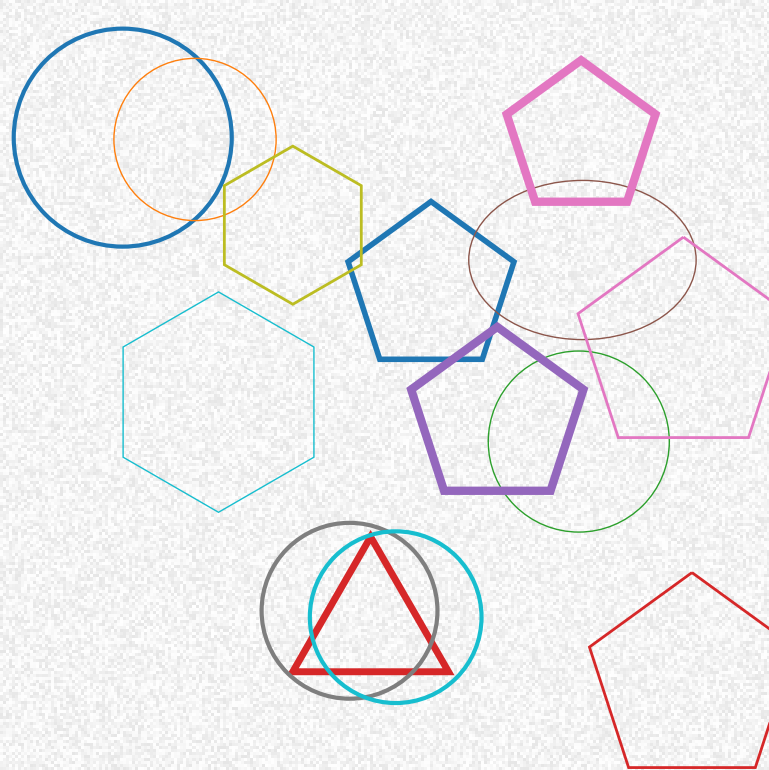[{"shape": "pentagon", "thickness": 2, "radius": 0.57, "center": [0.56, 0.625]}, {"shape": "circle", "thickness": 1.5, "radius": 0.71, "center": [0.159, 0.821]}, {"shape": "circle", "thickness": 0.5, "radius": 0.53, "center": [0.253, 0.819]}, {"shape": "circle", "thickness": 0.5, "radius": 0.59, "center": [0.752, 0.427]}, {"shape": "triangle", "thickness": 2.5, "radius": 0.58, "center": [0.481, 0.186]}, {"shape": "pentagon", "thickness": 1, "radius": 0.7, "center": [0.899, 0.116]}, {"shape": "pentagon", "thickness": 3, "radius": 0.59, "center": [0.646, 0.458]}, {"shape": "oval", "thickness": 0.5, "radius": 0.74, "center": [0.756, 0.662]}, {"shape": "pentagon", "thickness": 1, "radius": 0.72, "center": [0.888, 0.548]}, {"shape": "pentagon", "thickness": 3, "radius": 0.51, "center": [0.755, 0.82]}, {"shape": "circle", "thickness": 1.5, "radius": 0.57, "center": [0.454, 0.207]}, {"shape": "hexagon", "thickness": 1, "radius": 0.51, "center": [0.38, 0.708]}, {"shape": "hexagon", "thickness": 0.5, "radius": 0.72, "center": [0.284, 0.478]}, {"shape": "circle", "thickness": 1.5, "radius": 0.56, "center": [0.514, 0.198]}]